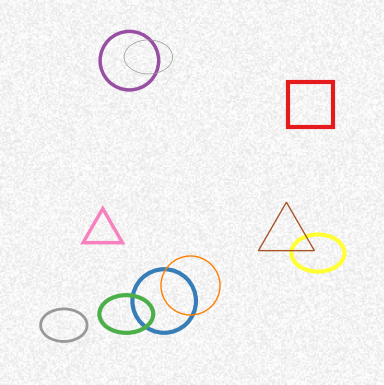[{"shape": "square", "thickness": 3, "radius": 0.29, "center": [0.806, 0.728]}, {"shape": "circle", "thickness": 3, "radius": 0.41, "center": [0.426, 0.218]}, {"shape": "oval", "thickness": 3, "radius": 0.35, "center": [0.328, 0.184]}, {"shape": "circle", "thickness": 2.5, "radius": 0.38, "center": [0.336, 0.842]}, {"shape": "circle", "thickness": 1, "radius": 0.38, "center": [0.495, 0.258]}, {"shape": "oval", "thickness": 3, "radius": 0.34, "center": [0.826, 0.343]}, {"shape": "triangle", "thickness": 1, "radius": 0.42, "center": [0.744, 0.391]}, {"shape": "triangle", "thickness": 2.5, "radius": 0.29, "center": [0.267, 0.399]}, {"shape": "oval", "thickness": 2, "radius": 0.3, "center": [0.166, 0.155]}, {"shape": "oval", "thickness": 0.5, "radius": 0.32, "center": [0.385, 0.852]}]